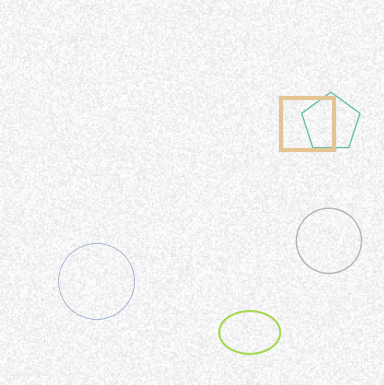[{"shape": "pentagon", "thickness": 1, "radius": 0.4, "center": [0.859, 0.681]}, {"shape": "circle", "thickness": 0.5, "radius": 0.49, "center": [0.251, 0.269]}, {"shape": "oval", "thickness": 1.5, "radius": 0.4, "center": [0.649, 0.136]}, {"shape": "square", "thickness": 3, "radius": 0.34, "center": [0.799, 0.678]}, {"shape": "circle", "thickness": 1, "radius": 0.42, "center": [0.854, 0.374]}]